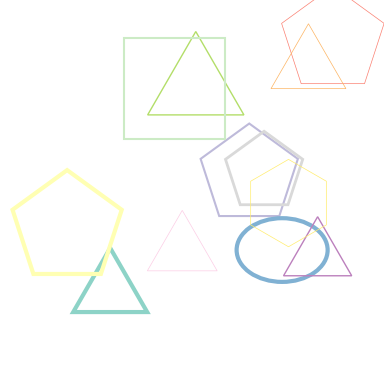[{"shape": "triangle", "thickness": 3, "radius": 0.55, "center": [0.286, 0.245]}, {"shape": "pentagon", "thickness": 3, "radius": 0.75, "center": [0.174, 0.409]}, {"shape": "pentagon", "thickness": 1.5, "radius": 0.66, "center": [0.647, 0.546]}, {"shape": "pentagon", "thickness": 0.5, "radius": 0.7, "center": [0.865, 0.896]}, {"shape": "oval", "thickness": 3, "radius": 0.59, "center": [0.733, 0.351]}, {"shape": "triangle", "thickness": 0.5, "radius": 0.56, "center": [0.801, 0.826]}, {"shape": "triangle", "thickness": 1, "radius": 0.72, "center": [0.509, 0.774]}, {"shape": "triangle", "thickness": 0.5, "radius": 0.52, "center": [0.473, 0.349]}, {"shape": "pentagon", "thickness": 2, "radius": 0.53, "center": [0.686, 0.554]}, {"shape": "triangle", "thickness": 1, "radius": 0.51, "center": [0.825, 0.335]}, {"shape": "square", "thickness": 1.5, "radius": 0.66, "center": [0.453, 0.77]}, {"shape": "hexagon", "thickness": 0.5, "radius": 0.57, "center": [0.749, 0.473]}]